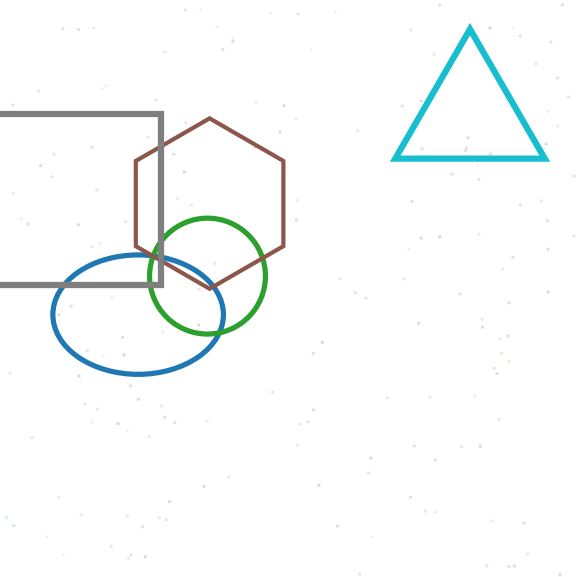[{"shape": "oval", "thickness": 2.5, "radius": 0.74, "center": [0.239, 0.454]}, {"shape": "circle", "thickness": 2.5, "radius": 0.5, "center": [0.359, 0.521]}, {"shape": "hexagon", "thickness": 2, "radius": 0.74, "center": [0.363, 0.647]}, {"shape": "square", "thickness": 3, "radius": 0.74, "center": [0.131, 0.654]}, {"shape": "triangle", "thickness": 3, "radius": 0.75, "center": [0.814, 0.799]}]